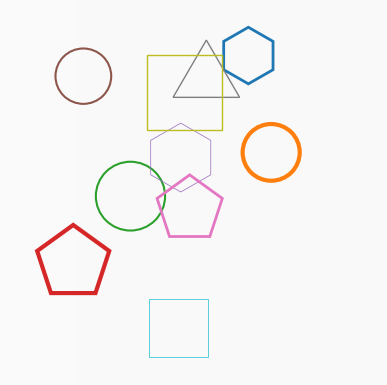[{"shape": "hexagon", "thickness": 2, "radius": 0.37, "center": [0.641, 0.856]}, {"shape": "circle", "thickness": 3, "radius": 0.37, "center": [0.7, 0.604]}, {"shape": "circle", "thickness": 1.5, "radius": 0.45, "center": [0.337, 0.491]}, {"shape": "pentagon", "thickness": 3, "radius": 0.49, "center": [0.189, 0.318]}, {"shape": "hexagon", "thickness": 0.5, "radius": 0.45, "center": [0.466, 0.591]}, {"shape": "circle", "thickness": 1.5, "radius": 0.36, "center": [0.215, 0.802]}, {"shape": "pentagon", "thickness": 2, "radius": 0.44, "center": [0.49, 0.457]}, {"shape": "triangle", "thickness": 1, "radius": 0.5, "center": [0.532, 0.797]}, {"shape": "square", "thickness": 1, "radius": 0.49, "center": [0.476, 0.76]}, {"shape": "square", "thickness": 0.5, "radius": 0.38, "center": [0.461, 0.148]}]